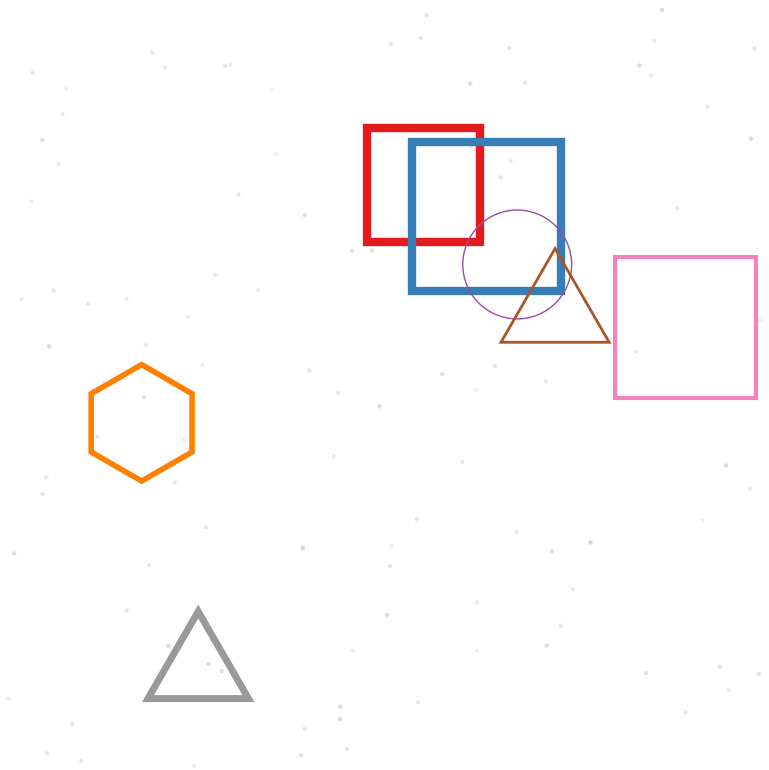[{"shape": "square", "thickness": 3, "radius": 0.37, "center": [0.55, 0.76]}, {"shape": "square", "thickness": 3, "radius": 0.48, "center": [0.632, 0.719]}, {"shape": "circle", "thickness": 0.5, "radius": 0.35, "center": [0.672, 0.657]}, {"shape": "hexagon", "thickness": 2, "radius": 0.38, "center": [0.184, 0.451]}, {"shape": "triangle", "thickness": 1, "radius": 0.41, "center": [0.721, 0.596]}, {"shape": "square", "thickness": 1.5, "radius": 0.46, "center": [0.89, 0.574]}, {"shape": "triangle", "thickness": 2.5, "radius": 0.38, "center": [0.257, 0.13]}]